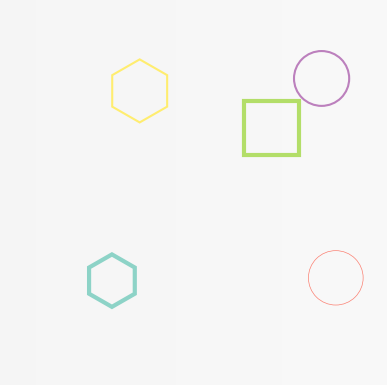[{"shape": "hexagon", "thickness": 3, "radius": 0.34, "center": [0.289, 0.271]}, {"shape": "circle", "thickness": 0.5, "radius": 0.35, "center": [0.867, 0.278]}, {"shape": "square", "thickness": 3, "radius": 0.35, "center": [0.7, 0.667]}, {"shape": "circle", "thickness": 1.5, "radius": 0.36, "center": [0.83, 0.796]}, {"shape": "hexagon", "thickness": 1.5, "radius": 0.41, "center": [0.36, 0.764]}]